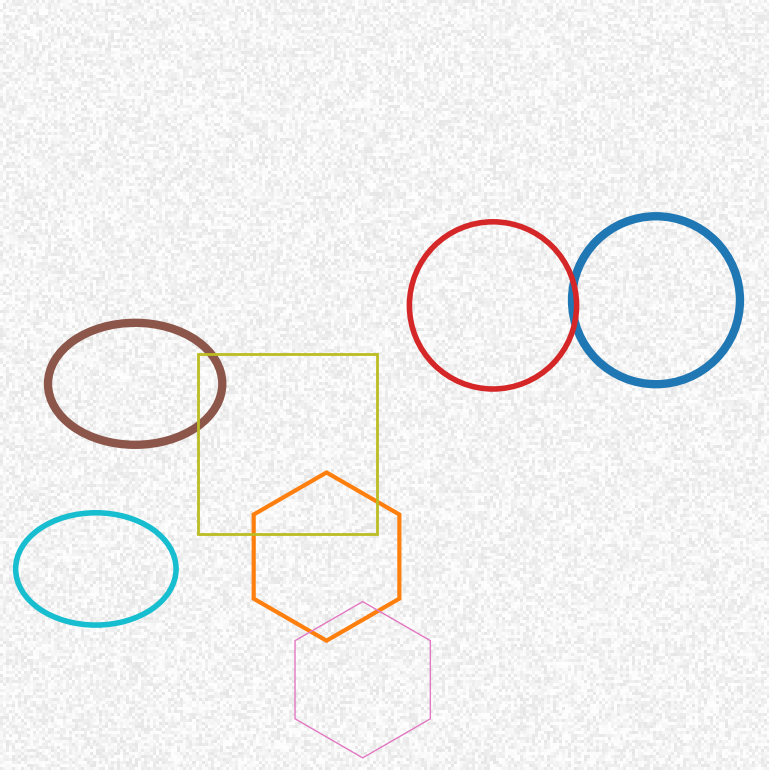[{"shape": "circle", "thickness": 3, "radius": 0.55, "center": [0.852, 0.61]}, {"shape": "hexagon", "thickness": 1.5, "radius": 0.55, "center": [0.424, 0.277]}, {"shape": "circle", "thickness": 2, "radius": 0.54, "center": [0.64, 0.603]}, {"shape": "oval", "thickness": 3, "radius": 0.57, "center": [0.176, 0.502]}, {"shape": "hexagon", "thickness": 0.5, "radius": 0.51, "center": [0.471, 0.117]}, {"shape": "square", "thickness": 1, "radius": 0.58, "center": [0.373, 0.423]}, {"shape": "oval", "thickness": 2, "radius": 0.52, "center": [0.124, 0.261]}]